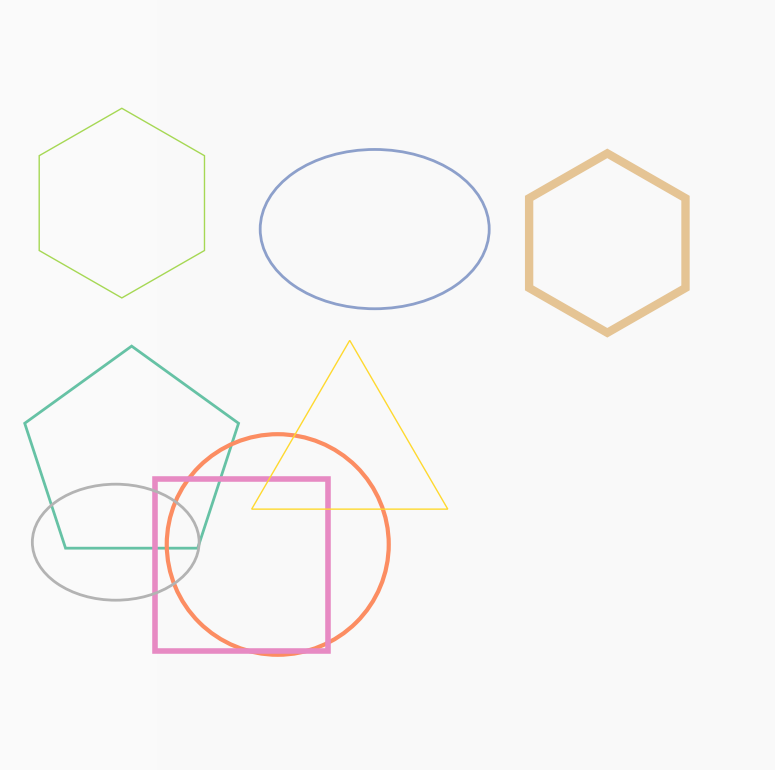[{"shape": "pentagon", "thickness": 1, "radius": 0.73, "center": [0.17, 0.405]}, {"shape": "circle", "thickness": 1.5, "radius": 0.72, "center": [0.358, 0.293]}, {"shape": "oval", "thickness": 1, "radius": 0.74, "center": [0.483, 0.702]}, {"shape": "square", "thickness": 2, "radius": 0.56, "center": [0.311, 0.266]}, {"shape": "hexagon", "thickness": 0.5, "radius": 0.62, "center": [0.157, 0.736]}, {"shape": "triangle", "thickness": 0.5, "radius": 0.73, "center": [0.451, 0.412]}, {"shape": "hexagon", "thickness": 3, "radius": 0.58, "center": [0.784, 0.684]}, {"shape": "oval", "thickness": 1, "radius": 0.54, "center": [0.149, 0.296]}]